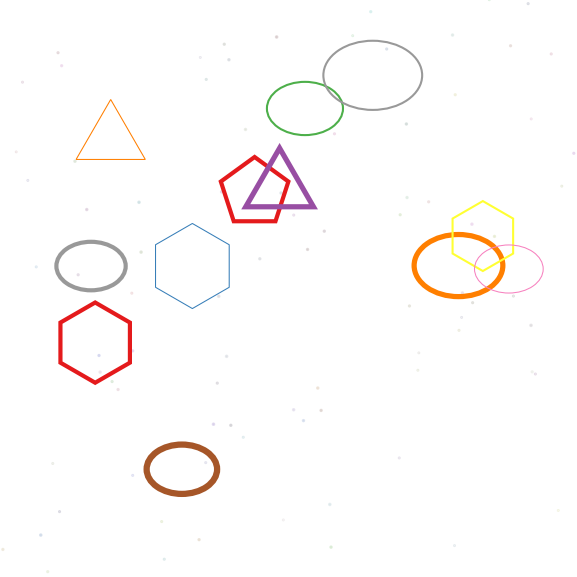[{"shape": "pentagon", "thickness": 2, "radius": 0.31, "center": [0.441, 0.666]}, {"shape": "hexagon", "thickness": 2, "radius": 0.35, "center": [0.165, 0.406]}, {"shape": "hexagon", "thickness": 0.5, "radius": 0.37, "center": [0.333, 0.538]}, {"shape": "oval", "thickness": 1, "radius": 0.33, "center": [0.528, 0.811]}, {"shape": "triangle", "thickness": 2.5, "radius": 0.34, "center": [0.484, 0.675]}, {"shape": "oval", "thickness": 2.5, "radius": 0.38, "center": [0.794, 0.539]}, {"shape": "triangle", "thickness": 0.5, "radius": 0.35, "center": [0.192, 0.758]}, {"shape": "hexagon", "thickness": 1, "radius": 0.3, "center": [0.836, 0.59]}, {"shape": "oval", "thickness": 3, "radius": 0.31, "center": [0.315, 0.187]}, {"shape": "oval", "thickness": 0.5, "radius": 0.3, "center": [0.881, 0.533]}, {"shape": "oval", "thickness": 1, "radius": 0.43, "center": [0.645, 0.869]}, {"shape": "oval", "thickness": 2, "radius": 0.3, "center": [0.158, 0.538]}]